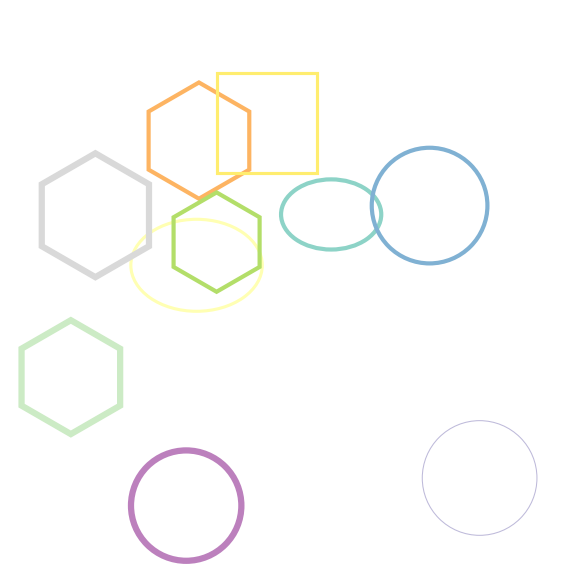[{"shape": "oval", "thickness": 2, "radius": 0.43, "center": [0.573, 0.628]}, {"shape": "oval", "thickness": 1.5, "radius": 0.57, "center": [0.34, 0.54]}, {"shape": "circle", "thickness": 0.5, "radius": 0.5, "center": [0.83, 0.171]}, {"shape": "circle", "thickness": 2, "radius": 0.5, "center": [0.744, 0.643]}, {"shape": "hexagon", "thickness": 2, "radius": 0.5, "center": [0.344, 0.756]}, {"shape": "hexagon", "thickness": 2, "radius": 0.43, "center": [0.375, 0.58]}, {"shape": "hexagon", "thickness": 3, "radius": 0.54, "center": [0.165, 0.626]}, {"shape": "circle", "thickness": 3, "radius": 0.48, "center": [0.322, 0.124]}, {"shape": "hexagon", "thickness": 3, "radius": 0.49, "center": [0.123, 0.346]}, {"shape": "square", "thickness": 1.5, "radius": 0.43, "center": [0.462, 0.786]}]